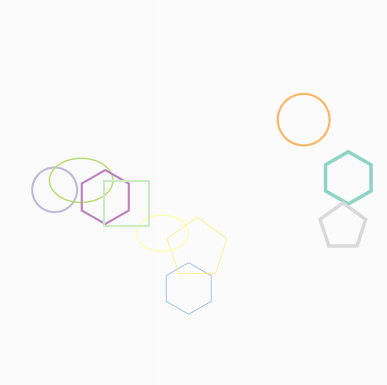[{"shape": "hexagon", "thickness": 2.5, "radius": 0.34, "center": [0.899, 0.538]}, {"shape": "oval", "thickness": 1, "radius": 0.34, "center": [0.419, 0.394]}, {"shape": "circle", "thickness": 1.5, "radius": 0.29, "center": [0.141, 0.507]}, {"shape": "hexagon", "thickness": 0.5, "radius": 0.34, "center": [0.487, 0.251]}, {"shape": "circle", "thickness": 1.5, "radius": 0.33, "center": [0.784, 0.689]}, {"shape": "oval", "thickness": 1, "radius": 0.41, "center": [0.21, 0.532]}, {"shape": "pentagon", "thickness": 2.5, "radius": 0.31, "center": [0.885, 0.411]}, {"shape": "hexagon", "thickness": 1.5, "radius": 0.35, "center": [0.272, 0.488]}, {"shape": "square", "thickness": 1.5, "radius": 0.29, "center": [0.326, 0.471]}, {"shape": "pentagon", "thickness": 0.5, "radius": 0.4, "center": [0.509, 0.355]}]